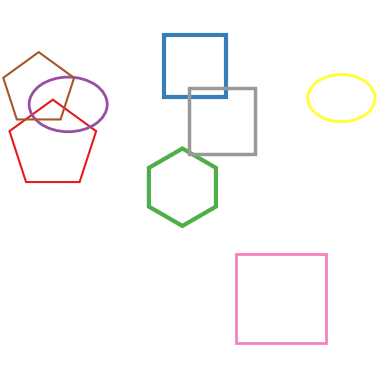[{"shape": "pentagon", "thickness": 1.5, "radius": 0.59, "center": [0.137, 0.623]}, {"shape": "square", "thickness": 3, "radius": 0.4, "center": [0.507, 0.83]}, {"shape": "hexagon", "thickness": 3, "radius": 0.5, "center": [0.474, 0.514]}, {"shape": "oval", "thickness": 2, "radius": 0.51, "center": [0.177, 0.729]}, {"shape": "oval", "thickness": 2, "radius": 0.44, "center": [0.887, 0.745]}, {"shape": "pentagon", "thickness": 1.5, "radius": 0.48, "center": [0.1, 0.768]}, {"shape": "square", "thickness": 2, "radius": 0.58, "center": [0.729, 0.224]}, {"shape": "square", "thickness": 2.5, "radius": 0.43, "center": [0.577, 0.686]}]